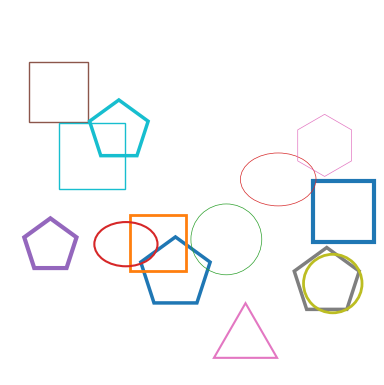[{"shape": "pentagon", "thickness": 2.5, "radius": 0.47, "center": [0.456, 0.29]}, {"shape": "square", "thickness": 3, "radius": 0.4, "center": [0.892, 0.451]}, {"shape": "square", "thickness": 2, "radius": 0.37, "center": [0.41, 0.368]}, {"shape": "circle", "thickness": 0.5, "radius": 0.46, "center": [0.588, 0.378]}, {"shape": "oval", "thickness": 1.5, "radius": 0.41, "center": [0.327, 0.366]}, {"shape": "oval", "thickness": 0.5, "radius": 0.49, "center": [0.723, 0.534]}, {"shape": "pentagon", "thickness": 3, "radius": 0.36, "center": [0.131, 0.362]}, {"shape": "square", "thickness": 1, "radius": 0.39, "center": [0.152, 0.761]}, {"shape": "triangle", "thickness": 1.5, "radius": 0.47, "center": [0.638, 0.118]}, {"shape": "hexagon", "thickness": 0.5, "radius": 0.4, "center": [0.843, 0.622]}, {"shape": "pentagon", "thickness": 2.5, "radius": 0.44, "center": [0.849, 0.268]}, {"shape": "circle", "thickness": 2, "radius": 0.38, "center": [0.864, 0.263]}, {"shape": "square", "thickness": 1, "radius": 0.43, "center": [0.239, 0.595]}, {"shape": "pentagon", "thickness": 2.5, "radius": 0.4, "center": [0.309, 0.66]}]